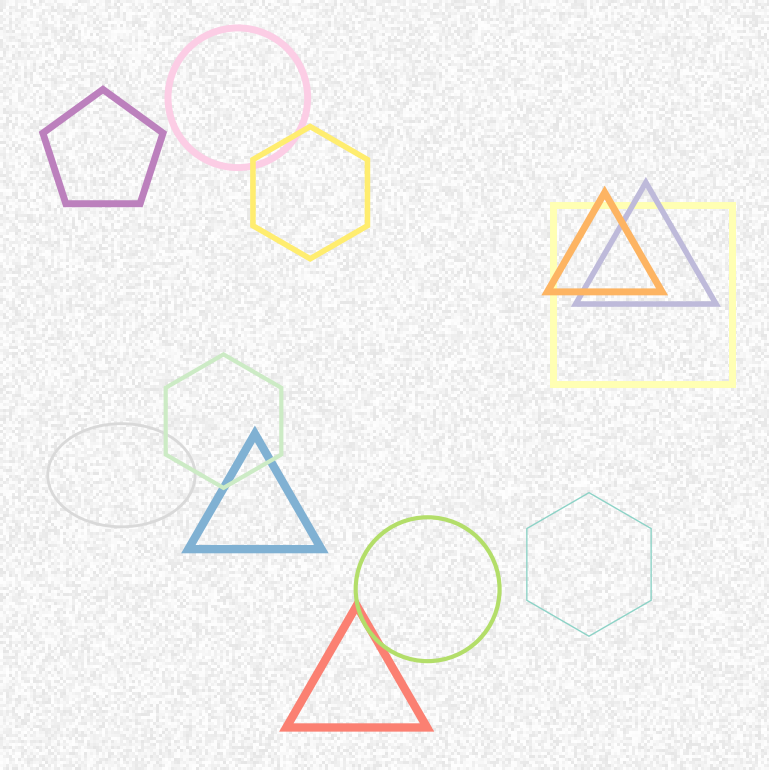[{"shape": "hexagon", "thickness": 0.5, "radius": 0.47, "center": [0.765, 0.267]}, {"shape": "square", "thickness": 2.5, "radius": 0.58, "center": [0.835, 0.618]}, {"shape": "triangle", "thickness": 2, "radius": 0.53, "center": [0.839, 0.658]}, {"shape": "triangle", "thickness": 3, "radius": 0.53, "center": [0.463, 0.108]}, {"shape": "triangle", "thickness": 3, "radius": 0.5, "center": [0.331, 0.337]}, {"shape": "triangle", "thickness": 2.5, "radius": 0.43, "center": [0.785, 0.664]}, {"shape": "circle", "thickness": 1.5, "radius": 0.47, "center": [0.555, 0.235]}, {"shape": "circle", "thickness": 2.5, "radius": 0.45, "center": [0.309, 0.873]}, {"shape": "oval", "thickness": 1, "radius": 0.48, "center": [0.158, 0.383]}, {"shape": "pentagon", "thickness": 2.5, "radius": 0.41, "center": [0.134, 0.802]}, {"shape": "hexagon", "thickness": 1.5, "radius": 0.43, "center": [0.29, 0.453]}, {"shape": "hexagon", "thickness": 2, "radius": 0.43, "center": [0.403, 0.75]}]